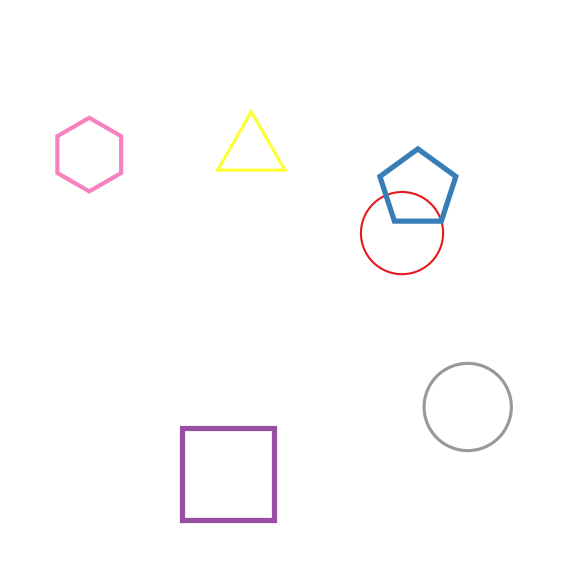[{"shape": "circle", "thickness": 1, "radius": 0.36, "center": [0.696, 0.596]}, {"shape": "pentagon", "thickness": 2.5, "radius": 0.35, "center": [0.724, 0.672]}, {"shape": "square", "thickness": 2.5, "radius": 0.4, "center": [0.395, 0.178]}, {"shape": "triangle", "thickness": 1.5, "radius": 0.34, "center": [0.435, 0.738]}, {"shape": "hexagon", "thickness": 2, "radius": 0.32, "center": [0.155, 0.731]}, {"shape": "circle", "thickness": 1.5, "radius": 0.38, "center": [0.81, 0.294]}]